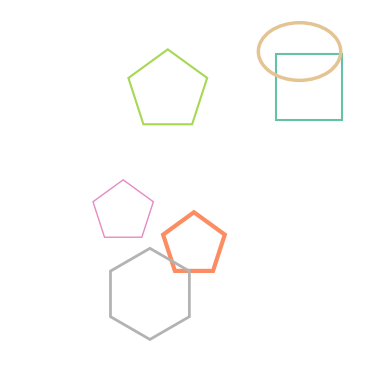[{"shape": "square", "thickness": 1.5, "radius": 0.43, "center": [0.802, 0.774]}, {"shape": "pentagon", "thickness": 3, "radius": 0.42, "center": [0.504, 0.364]}, {"shape": "pentagon", "thickness": 1, "radius": 0.41, "center": [0.32, 0.45]}, {"shape": "pentagon", "thickness": 1.5, "radius": 0.54, "center": [0.436, 0.764]}, {"shape": "oval", "thickness": 2.5, "radius": 0.53, "center": [0.778, 0.866]}, {"shape": "hexagon", "thickness": 2, "radius": 0.59, "center": [0.389, 0.237]}]